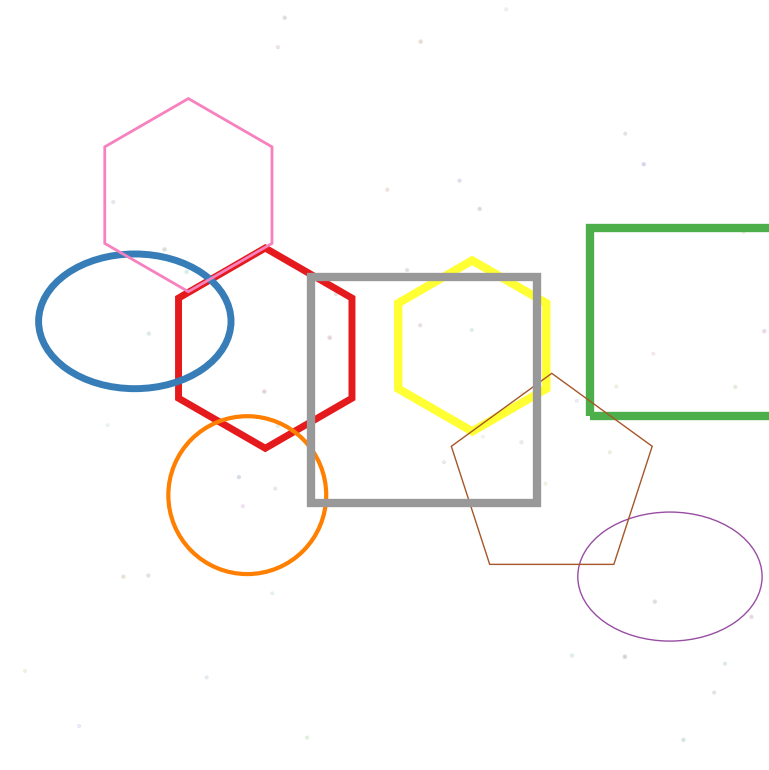[{"shape": "hexagon", "thickness": 2.5, "radius": 0.65, "center": [0.344, 0.548]}, {"shape": "oval", "thickness": 2.5, "radius": 0.62, "center": [0.175, 0.583]}, {"shape": "square", "thickness": 3, "radius": 0.61, "center": [0.888, 0.582]}, {"shape": "oval", "thickness": 0.5, "radius": 0.6, "center": [0.87, 0.251]}, {"shape": "circle", "thickness": 1.5, "radius": 0.51, "center": [0.321, 0.357]}, {"shape": "hexagon", "thickness": 3, "radius": 0.56, "center": [0.613, 0.551]}, {"shape": "pentagon", "thickness": 0.5, "radius": 0.69, "center": [0.717, 0.378]}, {"shape": "hexagon", "thickness": 1, "radius": 0.63, "center": [0.245, 0.747]}, {"shape": "square", "thickness": 3, "radius": 0.73, "center": [0.551, 0.493]}]